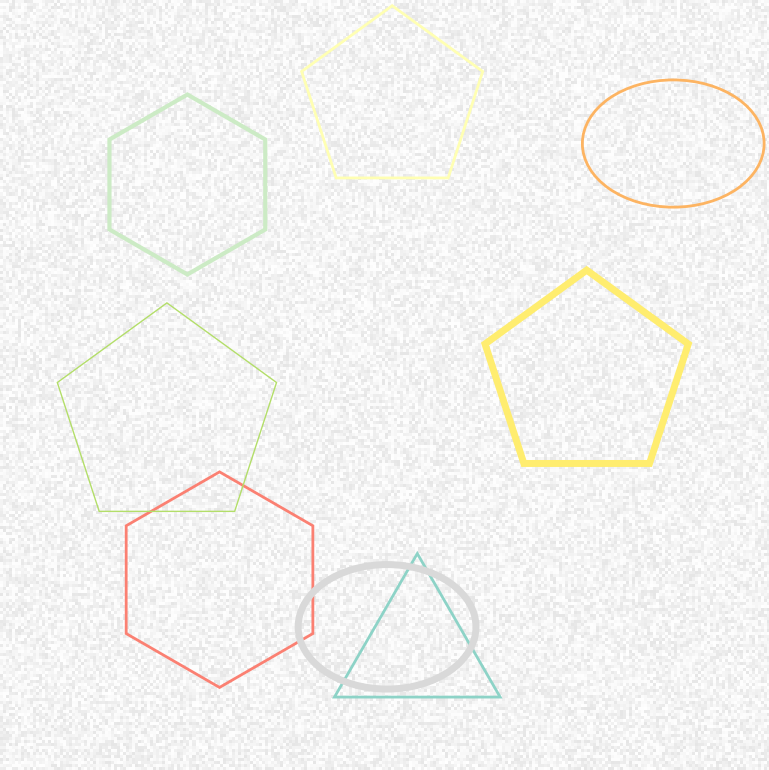[{"shape": "triangle", "thickness": 1, "radius": 0.62, "center": [0.542, 0.157]}, {"shape": "pentagon", "thickness": 1, "radius": 0.62, "center": [0.509, 0.869]}, {"shape": "hexagon", "thickness": 1, "radius": 0.7, "center": [0.285, 0.247]}, {"shape": "oval", "thickness": 1, "radius": 0.59, "center": [0.874, 0.814]}, {"shape": "pentagon", "thickness": 0.5, "radius": 0.75, "center": [0.217, 0.457]}, {"shape": "oval", "thickness": 2.5, "radius": 0.58, "center": [0.503, 0.186]}, {"shape": "hexagon", "thickness": 1.5, "radius": 0.58, "center": [0.243, 0.76]}, {"shape": "pentagon", "thickness": 2.5, "radius": 0.69, "center": [0.762, 0.51]}]